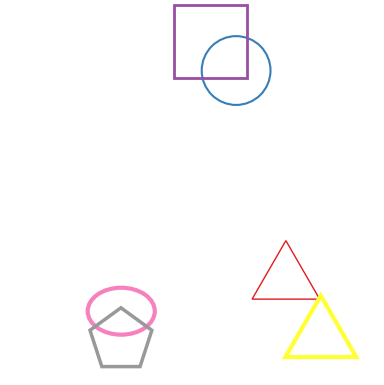[{"shape": "triangle", "thickness": 1, "radius": 0.51, "center": [0.743, 0.274]}, {"shape": "circle", "thickness": 1.5, "radius": 0.45, "center": [0.613, 0.817]}, {"shape": "square", "thickness": 2, "radius": 0.48, "center": [0.547, 0.892]}, {"shape": "triangle", "thickness": 3, "radius": 0.53, "center": [0.833, 0.126]}, {"shape": "oval", "thickness": 3, "radius": 0.44, "center": [0.315, 0.192]}, {"shape": "pentagon", "thickness": 2.5, "radius": 0.42, "center": [0.314, 0.116]}]